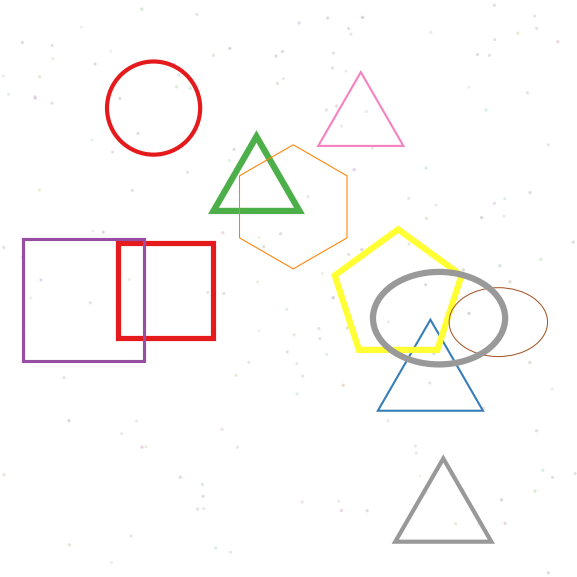[{"shape": "circle", "thickness": 2, "radius": 0.4, "center": [0.266, 0.812]}, {"shape": "square", "thickness": 2.5, "radius": 0.41, "center": [0.287, 0.497]}, {"shape": "triangle", "thickness": 1, "radius": 0.53, "center": [0.745, 0.34]}, {"shape": "triangle", "thickness": 3, "radius": 0.43, "center": [0.444, 0.677]}, {"shape": "square", "thickness": 1.5, "radius": 0.52, "center": [0.144, 0.48]}, {"shape": "hexagon", "thickness": 0.5, "radius": 0.54, "center": [0.508, 0.641]}, {"shape": "pentagon", "thickness": 3, "radius": 0.58, "center": [0.689, 0.487]}, {"shape": "oval", "thickness": 0.5, "radius": 0.43, "center": [0.863, 0.441]}, {"shape": "triangle", "thickness": 1, "radius": 0.43, "center": [0.625, 0.789]}, {"shape": "triangle", "thickness": 2, "radius": 0.48, "center": [0.768, 0.109]}, {"shape": "oval", "thickness": 3, "radius": 0.57, "center": [0.76, 0.448]}]